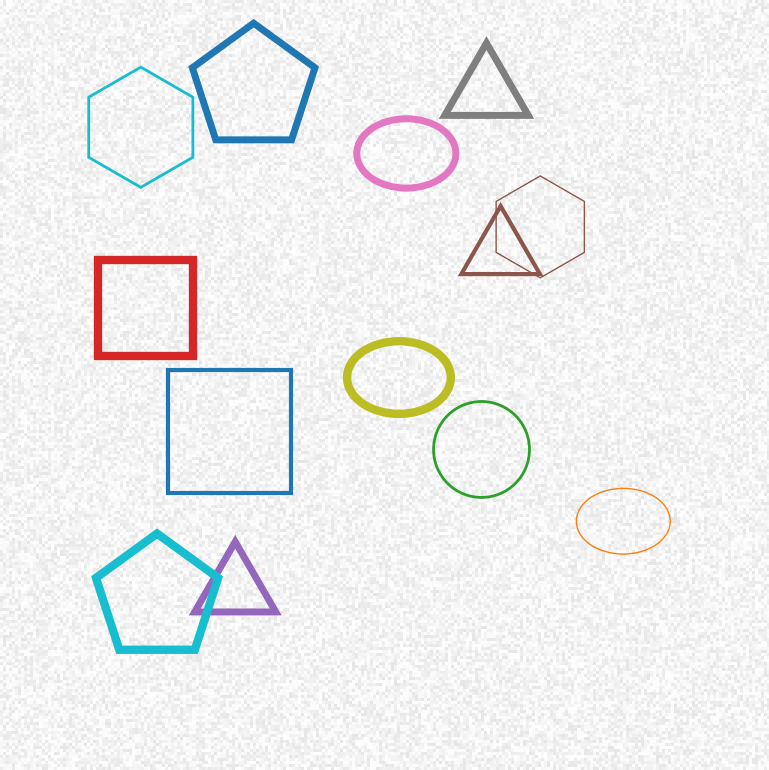[{"shape": "pentagon", "thickness": 2.5, "radius": 0.42, "center": [0.329, 0.886]}, {"shape": "square", "thickness": 1.5, "radius": 0.4, "center": [0.298, 0.44]}, {"shape": "oval", "thickness": 0.5, "radius": 0.3, "center": [0.809, 0.323]}, {"shape": "circle", "thickness": 1, "radius": 0.31, "center": [0.625, 0.416]}, {"shape": "square", "thickness": 3, "radius": 0.31, "center": [0.189, 0.6]}, {"shape": "triangle", "thickness": 2.5, "radius": 0.3, "center": [0.305, 0.236]}, {"shape": "hexagon", "thickness": 0.5, "radius": 0.33, "center": [0.702, 0.705]}, {"shape": "triangle", "thickness": 1.5, "radius": 0.29, "center": [0.65, 0.674]}, {"shape": "oval", "thickness": 2.5, "radius": 0.32, "center": [0.528, 0.801]}, {"shape": "triangle", "thickness": 2.5, "radius": 0.31, "center": [0.632, 0.881]}, {"shape": "oval", "thickness": 3, "radius": 0.34, "center": [0.518, 0.51]}, {"shape": "pentagon", "thickness": 3, "radius": 0.42, "center": [0.204, 0.224]}, {"shape": "hexagon", "thickness": 1, "radius": 0.39, "center": [0.183, 0.835]}]